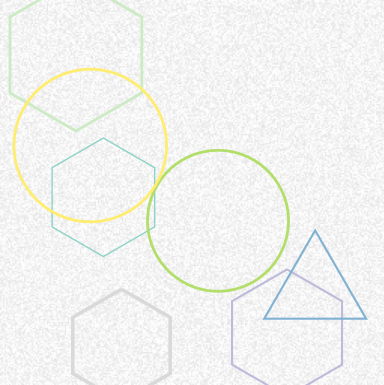[{"shape": "hexagon", "thickness": 1, "radius": 0.77, "center": [0.269, 0.488]}, {"shape": "hexagon", "thickness": 1.5, "radius": 0.82, "center": [0.746, 0.135]}, {"shape": "triangle", "thickness": 1.5, "radius": 0.76, "center": [0.819, 0.249]}, {"shape": "circle", "thickness": 2, "radius": 0.92, "center": [0.566, 0.427]}, {"shape": "hexagon", "thickness": 2.5, "radius": 0.73, "center": [0.316, 0.103]}, {"shape": "hexagon", "thickness": 2, "radius": 0.99, "center": [0.197, 0.857]}, {"shape": "circle", "thickness": 2, "radius": 0.99, "center": [0.234, 0.622]}]